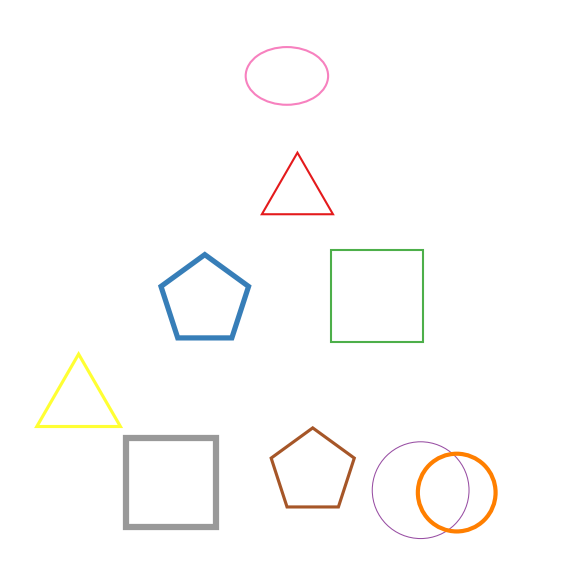[{"shape": "triangle", "thickness": 1, "radius": 0.36, "center": [0.515, 0.664]}, {"shape": "pentagon", "thickness": 2.5, "radius": 0.4, "center": [0.355, 0.479]}, {"shape": "square", "thickness": 1, "radius": 0.4, "center": [0.653, 0.486]}, {"shape": "circle", "thickness": 0.5, "radius": 0.42, "center": [0.728, 0.15]}, {"shape": "circle", "thickness": 2, "radius": 0.34, "center": [0.791, 0.146]}, {"shape": "triangle", "thickness": 1.5, "radius": 0.42, "center": [0.136, 0.302]}, {"shape": "pentagon", "thickness": 1.5, "radius": 0.38, "center": [0.542, 0.183]}, {"shape": "oval", "thickness": 1, "radius": 0.36, "center": [0.497, 0.868]}, {"shape": "square", "thickness": 3, "radius": 0.39, "center": [0.296, 0.163]}]